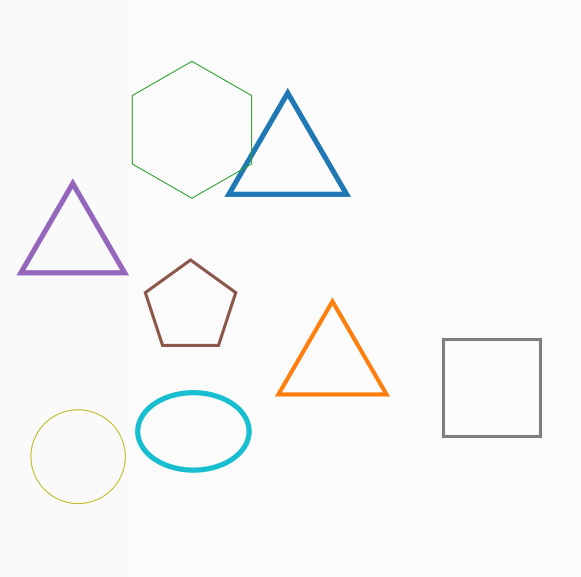[{"shape": "triangle", "thickness": 2.5, "radius": 0.58, "center": [0.495, 0.721]}, {"shape": "triangle", "thickness": 2, "radius": 0.54, "center": [0.572, 0.37]}, {"shape": "hexagon", "thickness": 0.5, "radius": 0.59, "center": [0.33, 0.774]}, {"shape": "triangle", "thickness": 2.5, "radius": 0.52, "center": [0.125, 0.578]}, {"shape": "pentagon", "thickness": 1.5, "radius": 0.41, "center": [0.328, 0.467]}, {"shape": "square", "thickness": 1.5, "radius": 0.42, "center": [0.846, 0.329]}, {"shape": "circle", "thickness": 0.5, "radius": 0.41, "center": [0.134, 0.208]}, {"shape": "oval", "thickness": 2.5, "radius": 0.48, "center": [0.333, 0.252]}]